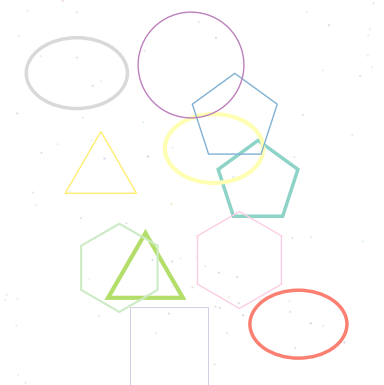[{"shape": "pentagon", "thickness": 2.5, "radius": 0.54, "center": [0.67, 0.526]}, {"shape": "oval", "thickness": 3, "radius": 0.64, "center": [0.556, 0.614]}, {"shape": "square", "thickness": 0.5, "radius": 0.51, "center": [0.439, 0.1]}, {"shape": "oval", "thickness": 2.5, "radius": 0.63, "center": [0.775, 0.158]}, {"shape": "pentagon", "thickness": 1, "radius": 0.58, "center": [0.61, 0.694]}, {"shape": "triangle", "thickness": 3, "radius": 0.56, "center": [0.378, 0.283]}, {"shape": "hexagon", "thickness": 1, "radius": 0.63, "center": [0.622, 0.325]}, {"shape": "oval", "thickness": 2.5, "radius": 0.66, "center": [0.2, 0.81]}, {"shape": "circle", "thickness": 1, "radius": 0.69, "center": [0.496, 0.831]}, {"shape": "hexagon", "thickness": 1.5, "radius": 0.57, "center": [0.31, 0.304]}, {"shape": "triangle", "thickness": 1, "radius": 0.53, "center": [0.262, 0.551]}]